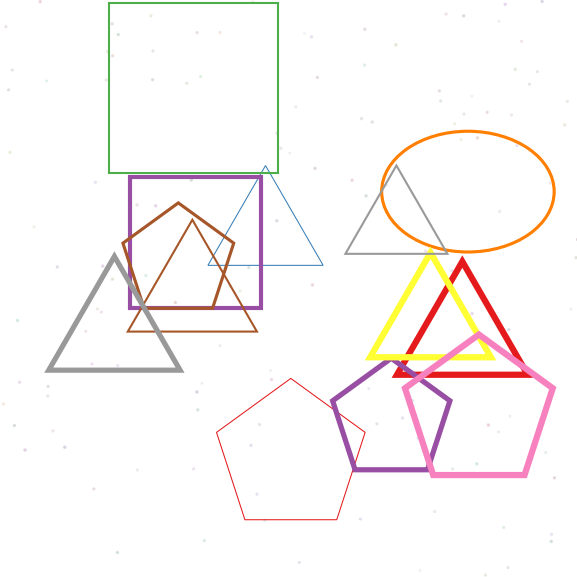[{"shape": "triangle", "thickness": 3, "radius": 0.65, "center": [0.801, 0.416]}, {"shape": "pentagon", "thickness": 0.5, "radius": 0.68, "center": [0.504, 0.209]}, {"shape": "triangle", "thickness": 0.5, "radius": 0.58, "center": [0.46, 0.597]}, {"shape": "square", "thickness": 1, "radius": 0.73, "center": [0.335, 0.847]}, {"shape": "pentagon", "thickness": 2.5, "radius": 0.53, "center": [0.678, 0.272]}, {"shape": "square", "thickness": 2, "radius": 0.57, "center": [0.338, 0.579]}, {"shape": "oval", "thickness": 1.5, "radius": 0.75, "center": [0.81, 0.667]}, {"shape": "triangle", "thickness": 3, "radius": 0.6, "center": [0.746, 0.441]}, {"shape": "triangle", "thickness": 1, "radius": 0.65, "center": [0.333, 0.489]}, {"shape": "pentagon", "thickness": 1.5, "radius": 0.5, "center": [0.309, 0.547]}, {"shape": "pentagon", "thickness": 3, "radius": 0.67, "center": [0.829, 0.285]}, {"shape": "triangle", "thickness": 1, "radius": 0.51, "center": [0.686, 0.611]}, {"shape": "triangle", "thickness": 2.5, "radius": 0.66, "center": [0.198, 0.424]}]